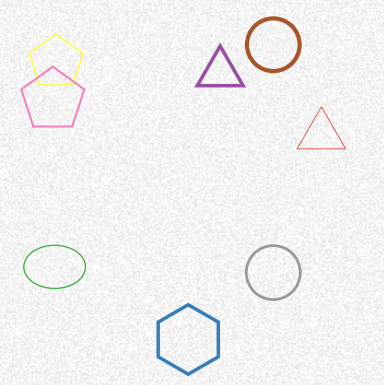[{"shape": "triangle", "thickness": 0.5, "radius": 0.36, "center": [0.835, 0.65]}, {"shape": "hexagon", "thickness": 2.5, "radius": 0.45, "center": [0.489, 0.118]}, {"shape": "oval", "thickness": 1, "radius": 0.4, "center": [0.142, 0.307]}, {"shape": "triangle", "thickness": 2.5, "radius": 0.34, "center": [0.572, 0.812]}, {"shape": "pentagon", "thickness": 1, "radius": 0.37, "center": [0.146, 0.838]}, {"shape": "circle", "thickness": 3, "radius": 0.34, "center": [0.71, 0.884]}, {"shape": "pentagon", "thickness": 1.5, "radius": 0.43, "center": [0.137, 0.741]}, {"shape": "circle", "thickness": 2, "radius": 0.35, "center": [0.71, 0.292]}]